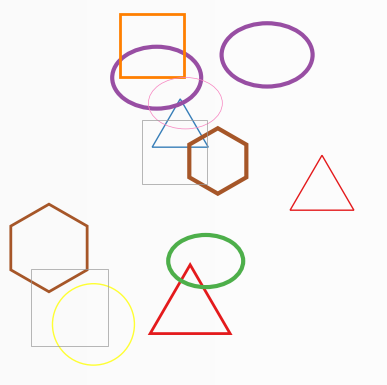[{"shape": "triangle", "thickness": 2, "radius": 0.6, "center": [0.491, 0.193]}, {"shape": "triangle", "thickness": 1, "radius": 0.48, "center": [0.831, 0.502]}, {"shape": "triangle", "thickness": 1, "radius": 0.42, "center": [0.465, 0.66]}, {"shape": "oval", "thickness": 3, "radius": 0.48, "center": [0.531, 0.322]}, {"shape": "oval", "thickness": 3, "radius": 0.57, "center": [0.404, 0.798]}, {"shape": "oval", "thickness": 3, "radius": 0.59, "center": [0.689, 0.857]}, {"shape": "square", "thickness": 2, "radius": 0.41, "center": [0.393, 0.882]}, {"shape": "circle", "thickness": 1, "radius": 0.53, "center": [0.241, 0.157]}, {"shape": "hexagon", "thickness": 2, "radius": 0.57, "center": [0.126, 0.356]}, {"shape": "hexagon", "thickness": 3, "radius": 0.42, "center": [0.562, 0.582]}, {"shape": "oval", "thickness": 0.5, "radius": 0.48, "center": [0.478, 0.732]}, {"shape": "square", "thickness": 0.5, "radius": 0.42, "center": [0.45, 0.605]}, {"shape": "square", "thickness": 0.5, "radius": 0.5, "center": [0.178, 0.202]}]